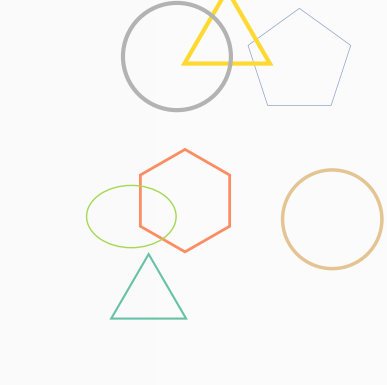[{"shape": "triangle", "thickness": 1.5, "radius": 0.56, "center": [0.384, 0.228]}, {"shape": "hexagon", "thickness": 2, "radius": 0.67, "center": [0.477, 0.479]}, {"shape": "pentagon", "thickness": 0.5, "radius": 0.7, "center": [0.773, 0.839]}, {"shape": "oval", "thickness": 1, "radius": 0.58, "center": [0.339, 0.438]}, {"shape": "triangle", "thickness": 3, "radius": 0.64, "center": [0.586, 0.899]}, {"shape": "circle", "thickness": 2.5, "radius": 0.64, "center": [0.857, 0.43]}, {"shape": "circle", "thickness": 3, "radius": 0.7, "center": [0.457, 0.853]}]